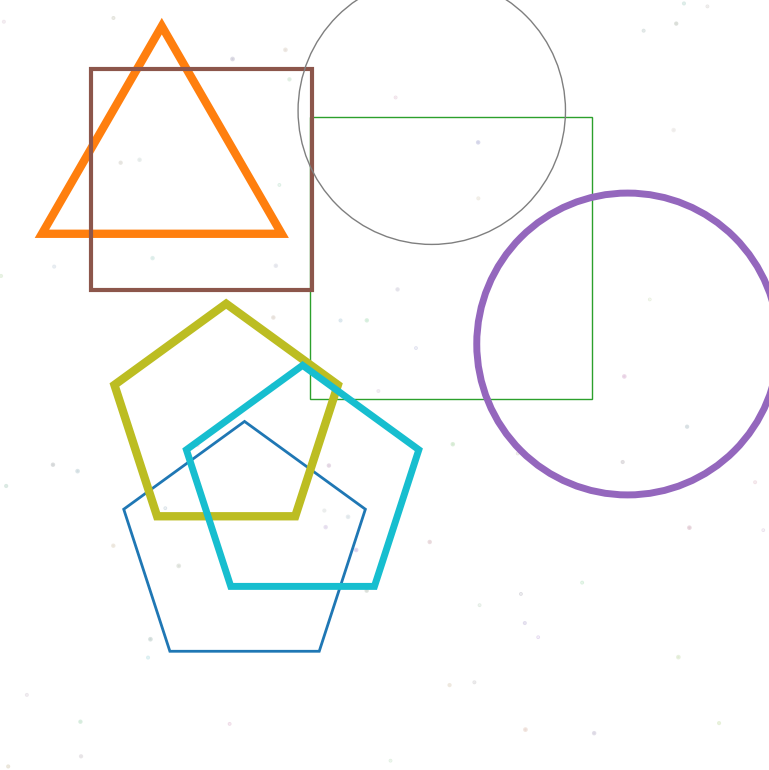[{"shape": "pentagon", "thickness": 1, "radius": 0.82, "center": [0.318, 0.288]}, {"shape": "triangle", "thickness": 3, "radius": 0.9, "center": [0.21, 0.786]}, {"shape": "square", "thickness": 0.5, "radius": 0.92, "center": [0.586, 0.665]}, {"shape": "circle", "thickness": 2.5, "radius": 0.98, "center": [0.815, 0.553]}, {"shape": "square", "thickness": 1.5, "radius": 0.72, "center": [0.262, 0.767]}, {"shape": "circle", "thickness": 0.5, "radius": 0.87, "center": [0.561, 0.856]}, {"shape": "pentagon", "thickness": 3, "radius": 0.76, "center": [0.294, 0.453]}, {"shape": "pentagon", "thickness": 2.5, "radius": 0.79, "center": [0.393, 0.367]}]